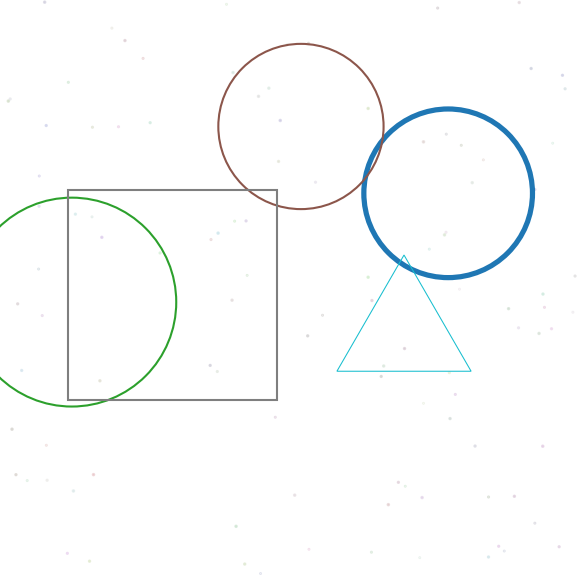[{"shape": "circle", "thickness": 2.5, "radius": 0.73, "center": [0.776, 0.664]}, {"shape": "circle", "thickness": 1, "radius": 0.9, "center": [0.124, 0.476]}, {"shape": "circle", "thickness": 1, "radius": 0.72, "center": [0.521, 0.78]}, {"shape": "square", "thickness": 1, "radius": 0.91, "center": [0.299, 0.489]}, {"shape": "triangle", "thickness": 0.5, "radius": 0.67, "center": [0.7, 0.423]}]